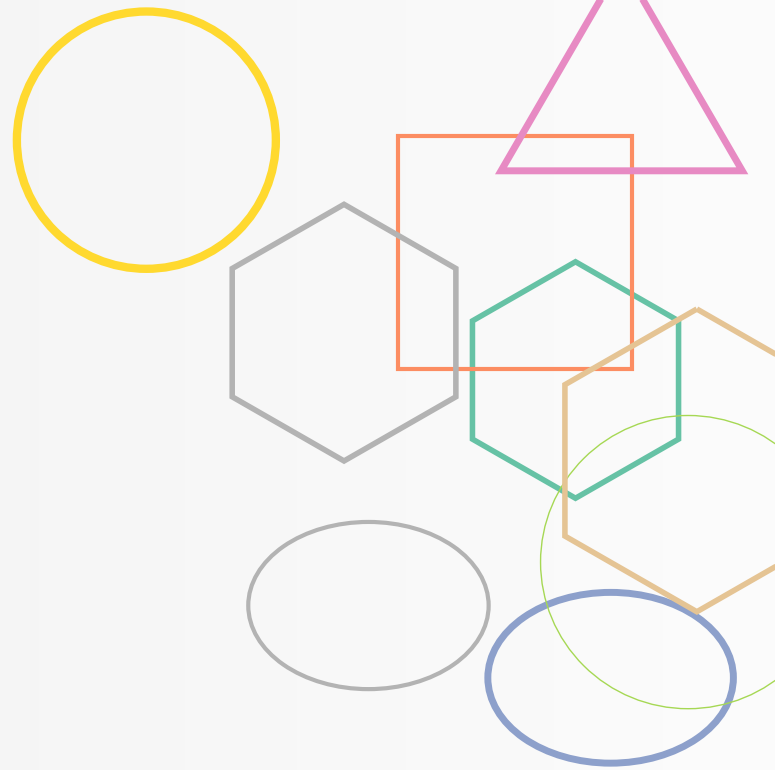[{"shape": "hexagon", "thickness": 2, "radius": 0.77, "center": [0.743, 0.506]}, {"shape": "square", "thickness": 1.5, "radius": 0.76, "center": [0.665, 0.672]}, {"shape": "oval", "thickness": 2.5, "radius": 0.79, "center": [0.788, 0.12]}, {"shape": "triangle", "thickness": 2.5, "radius": 0.9, "center": [0.802, 0.868]}, {"shape": "circle", "thickness": 0.5, "radius": 0.95, "center": [0.888, 0.27]}, {"shape": "circle", "thickness": 3, "radius": 0.84, "center": [0.189, 0.818]}, {"shape": "hexagon", "thickness": 2, "radius": 0.98, "center": [0.899, 0.402]}, {"shape": "hexagon", "thickness": 2, "radius": 0.83, "center": [0.444, 0.568]}, {"shape": "oval", "thickness": 1.5, "radius": 0.78, "center": [0.475, 0.214]}]